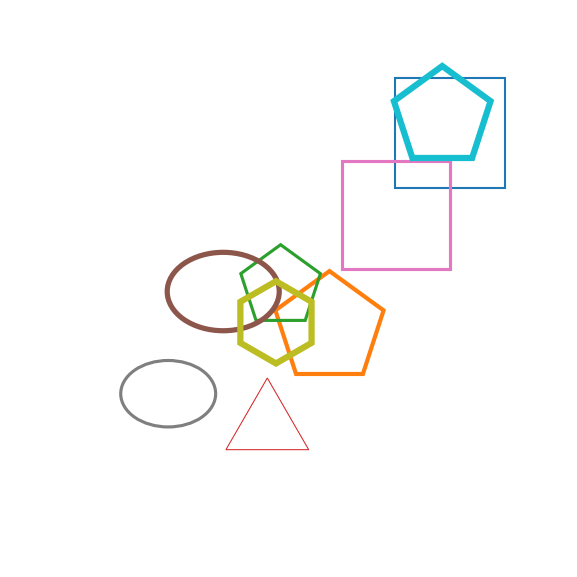[{"shape": "square", "thickness": 1, "radius": 0.48, "center": [0.78, 0.769]}, {"shape": "pentagon", "thickness": 2, "radius": 0.49, "center": [0.571, 0.431]}, {"shape": "pentagon", "thickness": 1.5, "radius": 0.36, "center": [0.486, 0.503]}, {"shape": "triangle", "thickness": 0.5, "radius": 0.41, "center": [0.463, 0.262]}, {"shape": "oval", "thickness": 2.5, "radius": 0.48, "center": [0.387, 0.494]}, {"shape": "square", "thickness": 1.5, "radius": 0.47, "center": [0.686, 0.626]}, {"shape": "oval", "thickness": 1.5, "radius": 0.41, "center": [0.291, 0.317]}, {"shape": "hexagon", "thickness": 3, "radius": 0.36, "center": [0.478, 0.441]}, {"shape": "pentagon", "thickness": 3, "radius": 0.44, "center": [0.766, 0.797]}]